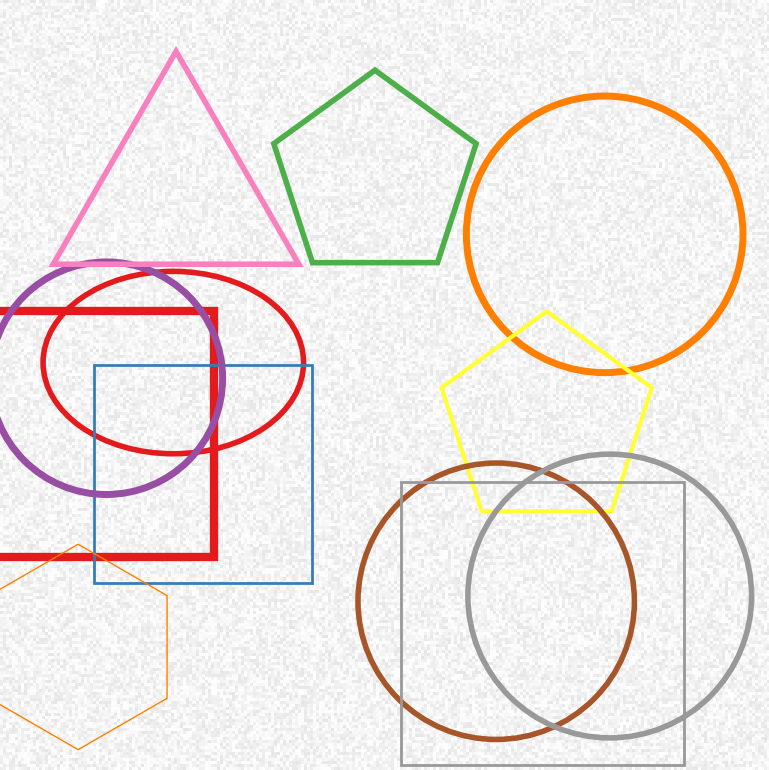[{"shape": "oval", "thickness": 2, "radius": 0.85, "center": [0.225, 0.529]}, {"shape": "square", "thickness": 3, "radius": 0.8, "center": [0.119, 0.436]}, {"shape": "square", "thickness": 1, "radius": 0.71, "center": [0.264, 0.384]}, {"shape": "pentagon", "thickness": 2, "radius": 0.69, "center": [0.487, 0.771]}, {"shape": "circle", "thickness": 2.5, "radius": 0.75, "center": [0.138, 0.509]}, {"shape": "hexagon", "thickness": 0.5, "radius": 0.67, "center": [0.101, 0.16]}, {"shape": "circle", "thickness": 2.5, "radius": 0.9, "center": [0.785, 0.696]}, {"shape": "pentagon", "thickness": 1.5, "radius": 0.72, "center": [0.71, 0.452]}, {"shape": "circle", "thickness": 2, "radius": 0.9, "center": [0.644, 0.219]}, {"shape": "triangle", "thickness": 2, "radius": 0.92, "center": [0.229, 0.749]}, {"shape": "circle", "thickness": 2, "radius": 0.92, "center": [0.792, 0.226]}, {"shape": "square", "thickness": 1, "radius": 0.92, "center": [0.705, 0.191]}]